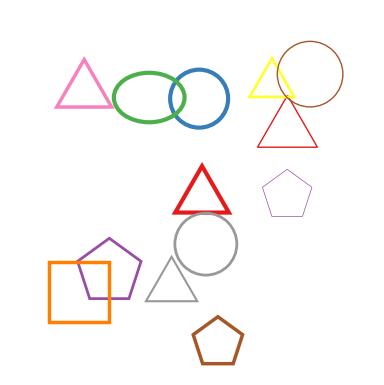[{"shape": "triangle", "thickness": 3, "radius": 0.4, "center": [0.525, 0.488]}, {"shape": "triangle", "thickness": 1, "radius": 0.45, "center": [0.747, 0.663]}, {"shape": "circle", "thickness": 3, "radius": 0.38, "center": [0.517, 0.744]}, {"shape": "oval", "thickness": 3, "radius": 0.46, "center": [0.388, 0.747]}, {"shape": "pentagon", "thickness": 0.5, "radius": 0.34, "center": [0.746, 0.493]}, {"shape": "pentagon", "thickness": 2, "radius": 0.43, "center": [0.284, 0.294]}, {"shape": "square", "thickness": 2.5, "radius": 0.39, "center": [0.205, 0.241]}, {"shape": "triangle", "thickness": 2, "radius": 0.33, "center": [0.706, 0.782]}, {"shape": "pentagon", "thickness": 2.5, "radius": 0.34, "center": [0.566, 0.11]}, {"shape": "circle", "thickness": 1, "radius": 0.43, "center": [0.805, 0.807]}, {"shape": "triangle", "thickness": 2.5, "radius": 0.41, "center": [0.219, 0.763]}, {"shape": "circle", "thickness": 2, "radius": 0.4, "center": [0.535, 0.366]}, {"shape": "triangle", "thickness": 1.5, "radius": 0.38, "center": [0.446, 0.256]}]